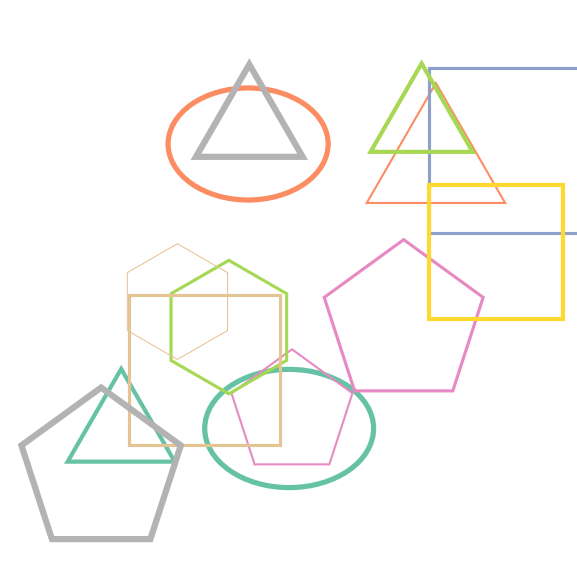[{"shape": "triangle", "thickness": 2, "radius": 0.54, "center": [0.21, 0.253]}, {"shape": "oval", "thickness": 2.5, "radius": 0.73, "center": [0.501, 0.257]}, {"shape": "oval", "thickness": 2.5, "radius": 0.69, "center": [0.43, 0.75]}, {"shape": "triangle", "thickness": 1, "radius": 0.69, "center": [0.755, 0.717]}, {"shape": "square", "thickness": 1.5, "radius": 0.71, "center": [0.884, 0.739]}, {"shape": "pentagon", "thickness": 1, "radius": 0.55, "center": [0.506, 0.284]}, {"shape": "pentagon", "thickness": 1.5, "radius": 0.72, "center": [0.699, 0.439]}, {"shape": "hexagon", "thickness": 1.5, "radius": 0.58, "center": [0.396, 0.433]}, {"shape": "triangle", "thickness": 2, "radius": 0.51, "center": [0.73, 0.787]}, {"shape": "square", "thickness": 2, "radius": 0.58, "center": [0.859, 0.563]}, {"shape": "square", "thickness": 1.5, "radius": 0.65, "center": [0.355, 0.359]}, {"shape": "hexagon", "thickness": 0.5, "radius": 0.5, "center": [0.307, 0.477]}, {"shape": "pentagon", "thickness": 3, "radius": 0.73, "center": [0.175, 0.183]}, {"shape": "triangle", "thickness": 3, "radius": 0.53, "center": [0.432, 0.781]}]